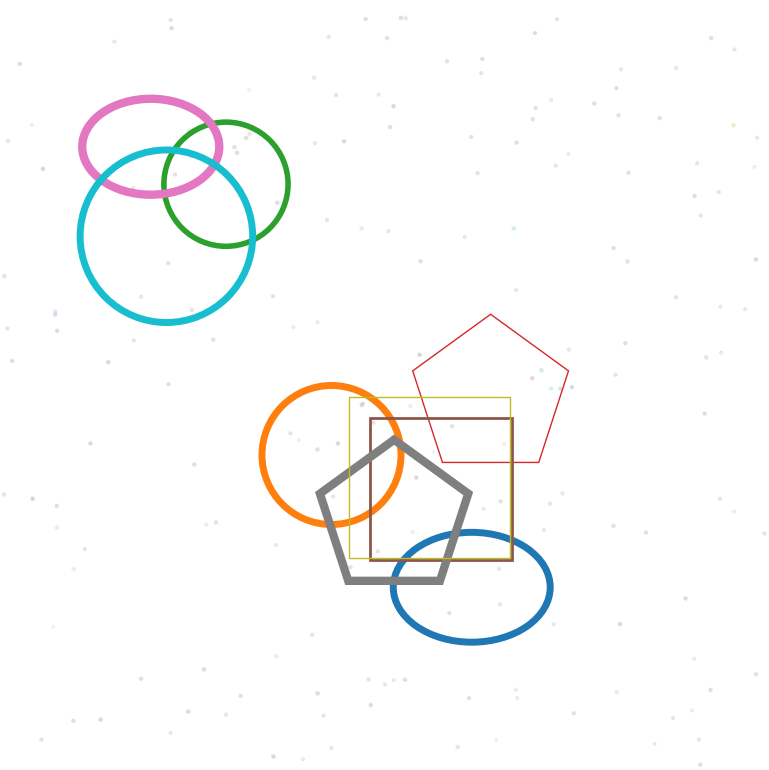[{"shape": "oval", "thickness": 2.5, "radius": 0.51, "center": [0.613, 0.237]}, {"shape": "circle", "thickness": 2.5, "radius": 0.45, "center": [0.431, 0.409]}, {"shape": "circle", "thickness": 2, "radius": 0.4, "center": [0.293, 0.761]}, {"shape": "pentagon", "thickness": 0.5, "radius": 0.53, "center": [0.637, 0.485]}, {"shape": "square", "thickness": 1, "radius": 0.46, "center": [0.573, 0.365]}, {"shape": "oval", "thickness": 3, "radius": 0.44, "center": [0.196, 0.809]}, {"shape": "pentagon", "thickness": 3, "radius": 0.51, "center": [0.512, 0.328]}, {"shape": "square", "thickness": 0.5, "radius": 0.52, "center": [0.558, 0.38]}, {"shape": "circle", "thickness": 2.5, "radius": 0.56, "center": [0.216, 0.693]}]